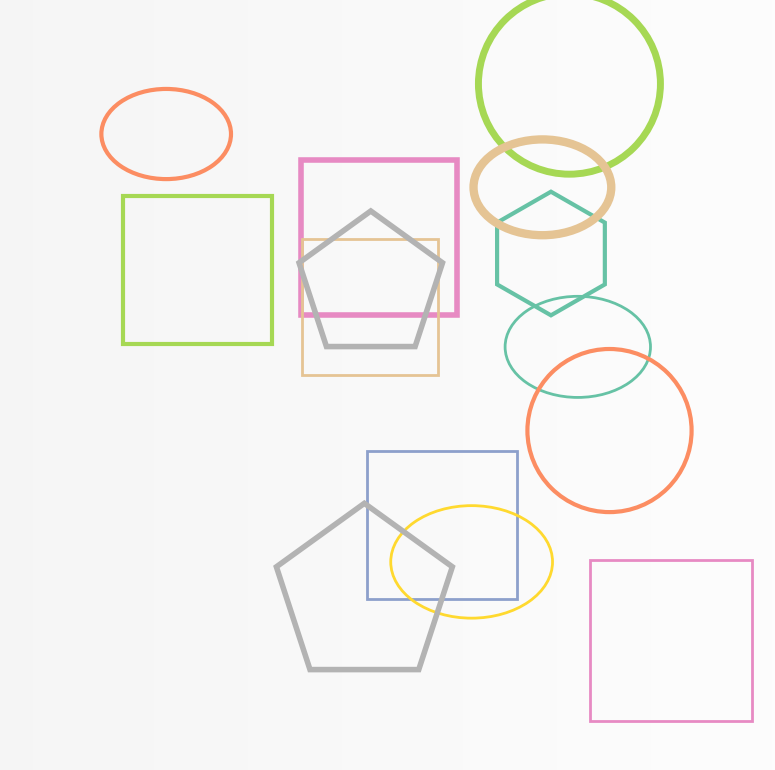[{"shape": "oval", "thickness": 1, "radius": 0.47, "center": [0.746, 0.55]}, {"shape": "hexagon", "thickness": 1.5, "radius": 0.4, "center": [0.711, 0.671]}, {"shape": "oval", "thickness": 1.5, "radius": 0.42, "center": [0.214, 0.826]}, {"shape": "circle", "thickness": 1.5, "radius": 0.53, "center": [0.786, 0.441]}, {"shape": "square", "thickness": 1, "radius": 0.48, "center": [0.57, 0.318]}, {"shape": "square", "thickness": 1, "radius": 0.52, "center": [0.866, 0.168]}, {"shape": "square", "thickness": 2, "radius": 0.5, "center": [0.489, 0.691]}, {"shape": "circle", "thickness": 2.5, "radius": 0.59, "center": [0.735, 0.891]}, {"shape": "square", "thickness": 1.5, "radius": 0.48, "center": [0.255, 0.649]}, {"shape": "oval", "thickness": 1, "radius": 0.52, "center": [0.609, 0.27]}, {"shape": "square", "thickness": 1, "radius": 0.44, "center": [0.477, 0.601]}, {"shape": "oval", "thickness": 3, "radius": 0.44, "center": [0.7, 0.757]}, {"shape": "pentagon", "thickness": 2, "radius": 0.6, "center": [0.47, 0.227]}, {"shape": "pentagon", "thickness": 2, "radius": 0.49, "center": [0.478, 0.629]}]